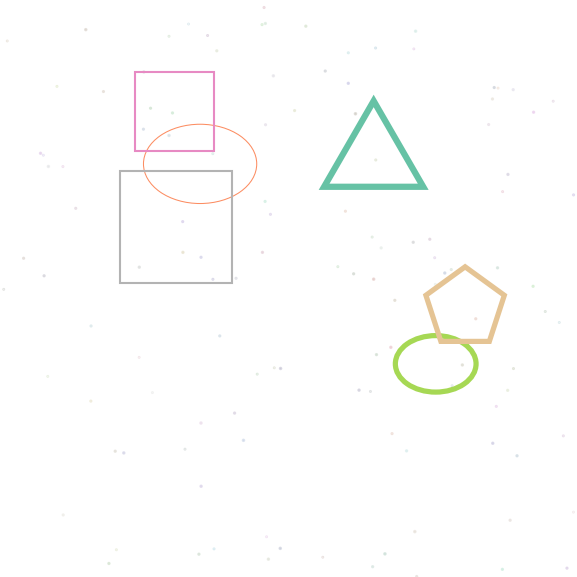[{"shape": "triangle", "thickness": 3, "radius": 0.5, "center": [0.647, 0.725]}, {"shape": "oval", "thickness": 0.5, "radius": 0.49, "center": [0.346, 0.715]}, {"shape": "square", "thickness": 1, "radius": 0.34, "center": [0.302, 0.806]}, {"shape": "oval", "thickness": 2.5, "radius": 0.35, "center": [0.754, 0.369]}, {"shape": "pentagon", "thickness": 2.5, "radius": 0.36, "center": [0.805, 0.466]}, {"shape": "square", "thickness": 1, "radius": 0.49, "center": [0.305, 0.606]}]